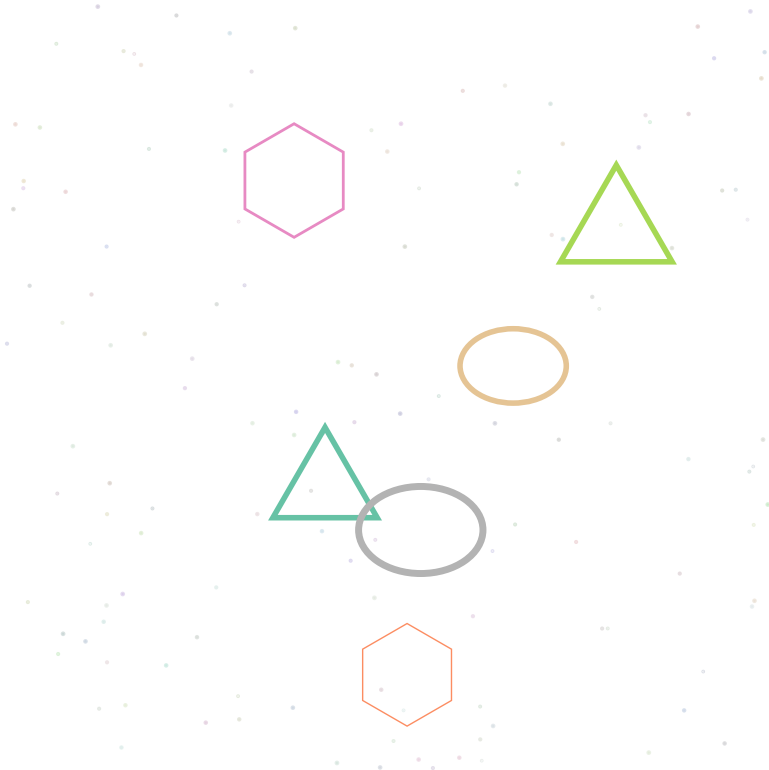[{"shape": "triangle", "thickness": 2, "radius": 0.39, "center": [0.422, 0.367]}, {"shape": "hexagon", "thickness": 0.5, "radius": 0.33, "center": [0.529, 0.124]}, {"shape": "hexagon", "thickness": 1, "radius": 0.37, "center": [0.382, 0.766]}, {"shape": "triangle", "thickness": 2, "radius": 0.42, "center": [0.8, 0.702]}, {"shape": "oval", "thickness": 2, "radius": 0.35, "center": [0.666, 0.525]}, {"shape": "oval", "thickness": 2.5, "radius": 0.4, "center": [0.546, 0.312]}]